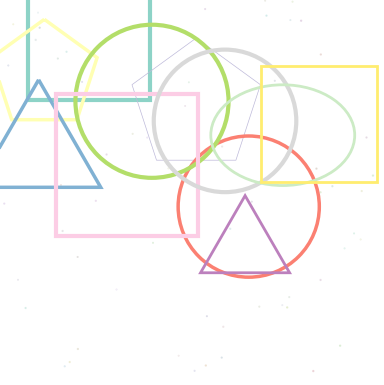[{"shape": "square", "thickness": 3, "radius": 0.79, "center": [0.231, 0.899]}, {"shape": "pentagon", "thickness": 2.5, "radius": 0.72, "center": [0.115, 0.806]}, {"shape": "pentagon", "thickness": 0.5, "radius": 0.88, "center": [0.51, 0.726]}, {"shape": "circle", "thickness": 2.5, "radius": 0.92, "center": [0.646, 0.463]}, {"shape": "triangle", "thickness": 2.5, "radius": 0.93, "center": [0.1, 0.607]}, {"shape": "circle", "thickness": 3, "radius": 0.99, "center": [0.395, 0.737]}, {"shape": "square", "thickness": 3, "radius": 0.92, "center": [0.33, 0.572]}, {"shape": "circle", "thickness": 3, "radius": 0.93, "center": [0.584, 0.686]}, {"shape": "triangle", "thickness": 2, "radius": 0.67, "center": [0.637, 0.358]}, {"shape": "oval", "thickness": 2, "radius": 0.93, "center": [0.734, 0.649]}, {"shape": "square", "thickness": 2, "radius": 0.76, "center": [0.828, 0.678]}]